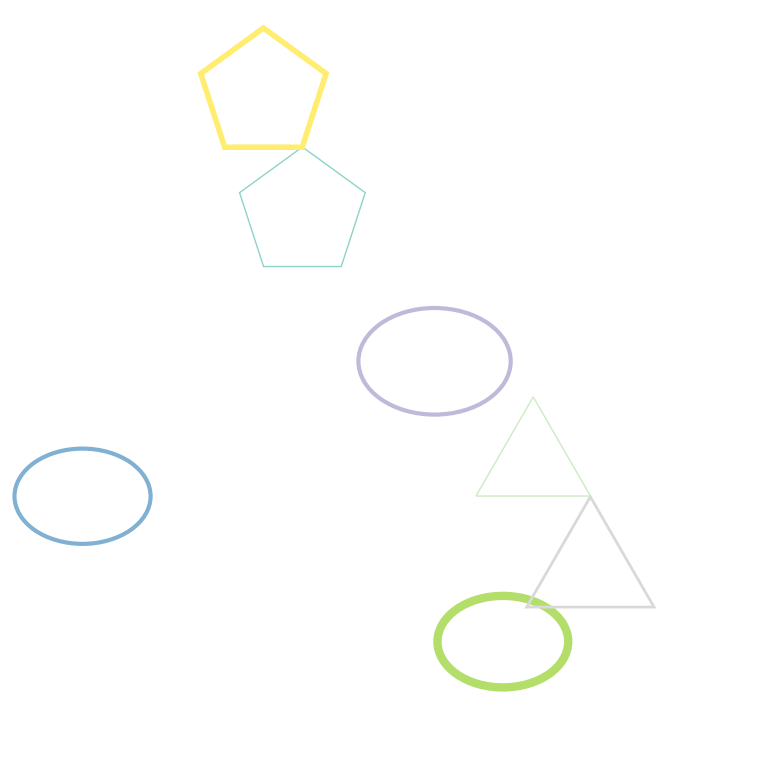[{"shape": "pentagon", "thickness": 0.5, "radius": 0.43, "center": [0.393, 0.723]}, {"shape": "oval", "thickness": 1.5, "radius": 0.49, "center": [0.564, 0.531]}, {"shape": "oval", "thickness": 1.5, "radius": 0.44, "center": [0.107, 0.356]}, {"shape": "oval", "thickness": 3, "radius": 0.42, "center": [0.653, 0.167]}, {"shape": "triangle", "thickness": 1, "radius": 0.48, "center": [0.767, 0.259]}, {"shape": "triangle", "thickness": 0.5, "radius": 0.43, "center": [0.692, 0.399]}, {"shape": "pentagon", "thickness": 2, "radius": 0.43, "center": [0.342, 0.878]}]